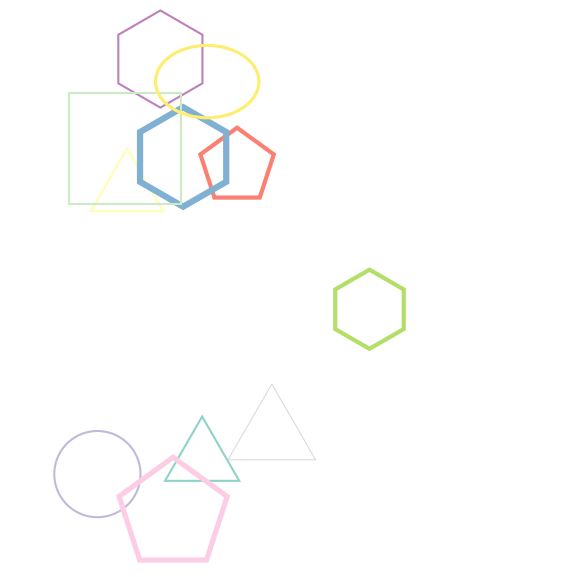[{"shape": "triangle", "thickness": 1, "radius": 0.37, "center": [0.35, 0.204]}, {"shape": "triangle", "thickness": 1, "radius": 0.36, "center": [0.22, 0.67]}, {"shape": "circle", "thickness": 1, "radius": 0.37, "center": [0.169, 0.178]}, {"shape": "pentagon", "thickness": 2, "radius": 0.33, "center": [0.411, 0.711]}, {"shape": "hexagon", "thickness": 3, "radius": 0.43, "center": [0.317, 0.727]}, {"shape": "hexagon", "thickness": 2, "radius": 0.34, "center": [0.64, 0.464]}, {"shape": "pentagon", "thickness": 2.5, "radius": 0.49, "center": [0.3, 0.109]}, {"shape": "triangle", "thickness": 0.5, "radius": 0.44, "center": [0.471, 0.247]}, {"shape": "hexagon", "thickness": 1, "radius": 0.42, "center": [0.278, 0.897]}, {"shape": "square", "thickness": 1, "radius": 0.48, "center": [0.216, 0.742]}, {"shape": "oval", "thickness": 1.5, "radius": 0.45, "center": [0.359, 0.858]}]